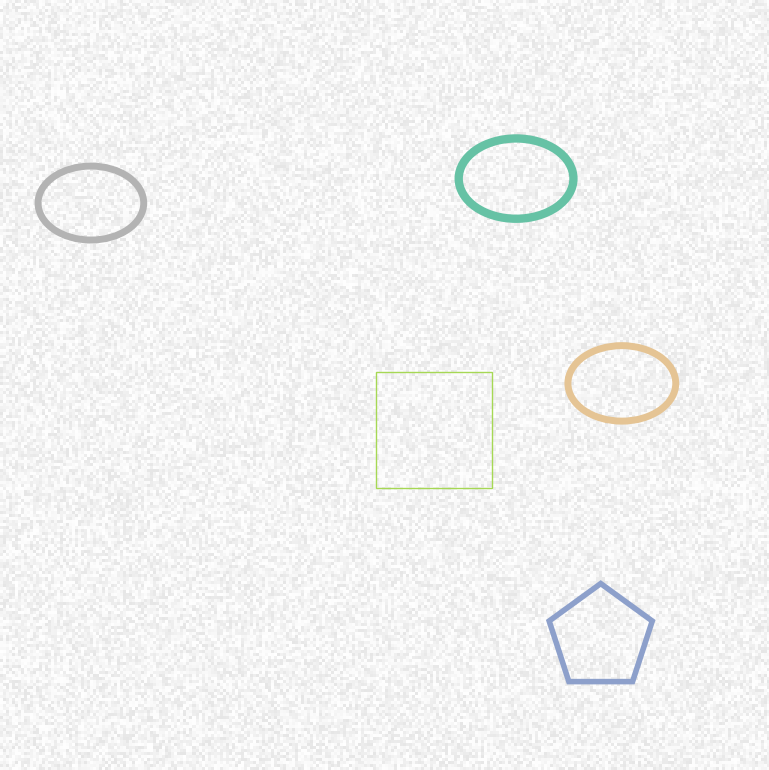[{"shape": "oval", "thickness": 3, "radius": 0.37, "center": [0.67, 0.768]}, {"shape": "pentagon", "thickness": 2, "radius": 0.35, "center": [0.78, 0.172]}, {"shape": "square", "thickness": 0.5, "radius": 0.38, "center": [0.564, 0.442]}, {"shape": "oval", "thickness": 2.5, "radius": 0.35, "center": [0.808, 0.502]}, {"shape": "oval", "thickness": 2.5, "radius": 0.34, "center": [0.118, 0.736]}]